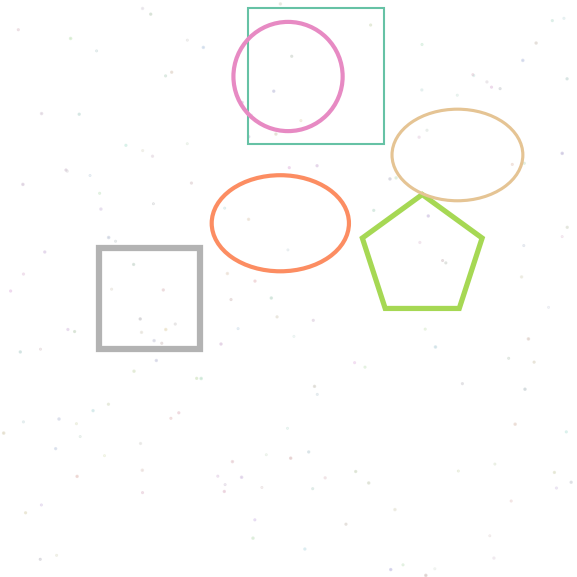[{"shape": "square", "thickness": 1, "radius": 0.59, "center": [0.547, 0.867]}, {"shape": "oval", "thickness": 2, "radius": 0.59, "center": [0.485, 0.613]}, {"shape": "circle", "thickness": 2, "radius": 0.47, "center": [0.499, 0.867]}, {"shape": "pentagon", "thickness": 2.5, "radius": 0.55, "center": [0.731, 0.553]}, {"shape": "oval", "thickness": 1.5, "radius": 0.57, "center": [0.792, 0.731]}, {"shape": "square", "thickness": 3, "radius": 0.44, "center": [0.259, 0.482]}]